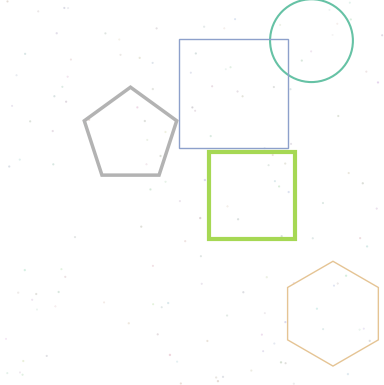[{"shape": "circle", "thickness": 1.5, "radius": 0.54, "center": [0.809, 0.894]}, {"shape": "square", "thickness": 1, "radius": 0.71, "center": [0.606, 0.757]}, {"shape": "square", "thickness": 3, "radius": 0.56, "center": [0.655, 0.493]}, {"shape": "hexagon", "thickness": 1, "radius": 0.68, "center": [0.865, 0.185]}, {"shape": "pentagon", "thickness": 2.5, "radius": 0.63, "center": [0.339, 0.647]}]